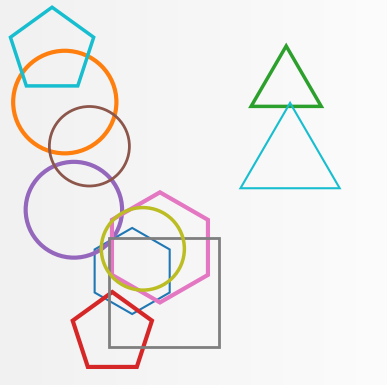[{"shape": "hexagon", "thickness": 1.5, "radius": 0.56, "center": [0.341, 0.296]}, {"shape": "circle", "thickness": 3, "radius": 0.67, "center": [0.167, 0.735]}, {"shape": "triangle", "thickness": 2.5, "radius": 0.52, "center": [0.739, 0.776]}, {"shape": "pentagon", "thickness": 3, "radius": 0.54, "center": [0.29, 0.134]}, {"shape": "circle", "thickness": 3, "radius": 0.62, "center": [0.191, 0.455]}, {"shape": "circle", "thickness": 2, "radius": 0.52, "center": [0.231, 0.62]}, {"shape": "hexagon", "thickness": 3, "radius": 0.72, "center": [0.413, 0.357]}, {"shape": "square", "thickness": 2, "radius": 0.71, "center": [0.422, 0.24]}, {"shape": "circle", "thickness": 2.5, "radius": 0.54, "center": [0.369, 0.354]}, {"shape": "pentagon", "thickness": 2.5, "radius": 0.56, "center": [0.134, 0.868]}, {"shape": "triangle", "thickness": 1.5, "radius": 0.74, "center": [0.749, 0.585]}]